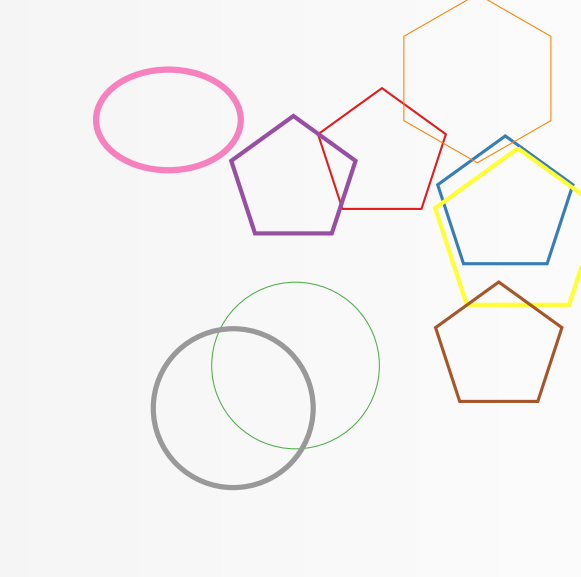[{"shape": "pentagon", "thickness": 1, "radius": 0.58, "center": [0.657, 0.731]}, {"shape": "pentagon", "thickness": 1.5, "radius": 0.61, "center": [0.869, 0.641]}, {"shape": "circle", "thickness": 0.5, "radius": 0.72, "center": [0.508, 0.366]}, {"shape": "pentagon", "thickness": 2, "radius": 0.56, "center": [0.505, 0.686]}, {"shape": "hexagon", "thickness": 0.5, "radius": 0.73, "center": [0.821, 0.863]}, {"shape": "pentagon", "thickness": 2, "radius": 0.75, "center": [0.891, 0.593]}, {"shape": "pentagon", "thickness": 1.5, "radius": 0.57, "center": [0.858, 0.397]}, {"shape": "oval", "thickness": 3, "radius": 0.62, "center": [0.29, 0.791]}, {"shape": "circle", "thickness": 2.5, "radius": 0.69, "center": [0.401, 0.292]}]